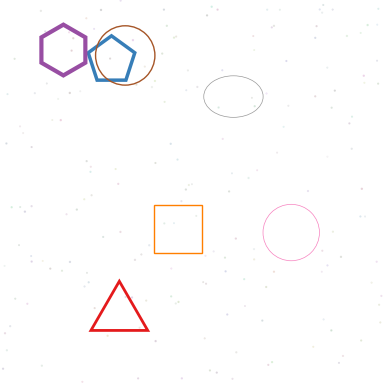[{"shape": "triangle", "thickness": 2, "radius": 0.43, "center": [0.31, 0.184]}, {"shape": "pentagon", "thickness": 2.5, "radius": 0.32, "center": [0.29, 0.843]}, {"shape": "hexagon", "thickness": 3, "radius": 0.33, "center": [0.165, 0.87]}, {"shape": "square", "thickness": 1, "radius": 0.31, "center": [0.463, 0.405]}, {"shape": "circle", "thickness": 1, "radius": 0.39, "center": [0.325, 0.856]}, {"shape": "circle", "thickness": 0.5, "radius": 0.37, "center": [0.756, 0.396]}, {"shape": "oval", "thickness": 0.5, "radius": 0.39, "center": [0.606, 0.749]}]